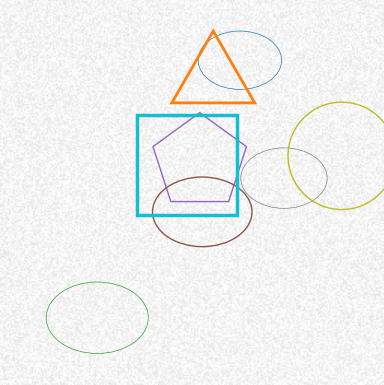[{"shape": "oval", "thickness": 0.5, "radius": 0.54, "center": [0.623, 0.844]}, {"shape": "triangle", "thickness": 2, "radius": 0.62, "center": [0.554, 0.795]}, {"shape": "oval", "thickness": 0.5, "radius": 0.66, "center": [0.253, 0.175]}, {"shape": "pentagon", "thickness": 1, "radius": 0.64, "center": [0.519, 0.58]}, {"shape": "oval", "thickness": 1, "radius": 0.65, "center": [0.525, 0.45]}, {"shape": "oval", "thickness": 0.5, "radius": 0.56, "center": [0.738, 0.537]}, {"shape": "circle", "thickness": 1, "radius": 0.7, "center": [0.888, 0.595]}, {"shape": "square", "thickness": 2.5, "radius": 0.65, "center": [0.486, 0.572]}]